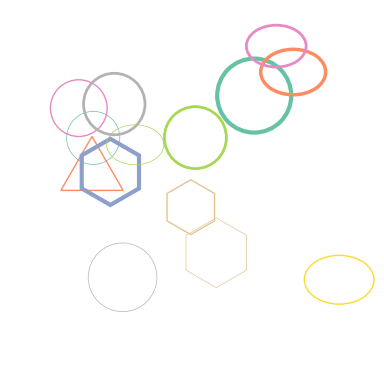[{"shape": "circle", "thickness": 3, "radius": 0.48, "center": [0.66, 0.752]}, {"shape": "circle", "thickness": 0.5, "radius": 0.34, "center": [0.242, 0.642]}, {"shape": "oval", "thickness": 2.5, "radius": 0.42, "center": [0.762, 0.813]}, {"shape": "triangle", "thickness": 1, "radius": 0.47, "center": [0.239, 0.552]}, {"shape": "hexagon", "thickness": 3, "radius": 0.43, "center": [0.287, 0.553]}, {"shape": "oval", "thickness": 2, "radius": 0.39, "center": [0.718, 0.88]}, {"shape": "circle", "thickness": 1, "radius": 0.37, "center": [0.205, 0.719]}, {"shape": "circle", "thickness": 2, "radius": 0.4, "center": [0.507, 0.643]}, {"shape": "oval", "thickness": 0.5, "radius": 0.37, "center": [0.351, 0.624]}, {"shape": "oval", "thickness": 1, "radius": 0.45, "center": [0.881, 0.273]}, {"shape": "hexagon", "thickness": 0.5, "radius": 0.45, "center": [0.562, 0.344]}, {"shape": "hexagon", "thickness": 1, "radius": 0.36, "center": [0.496, 0.462]}, {"shape": "circle", "thickness": 0.5, "radius": 0.45, "center": [0.318, 0.28]}, {"shape": "circle", "thickness": 2, "radius": 0.4, "center": [0.297, 0.73]}]